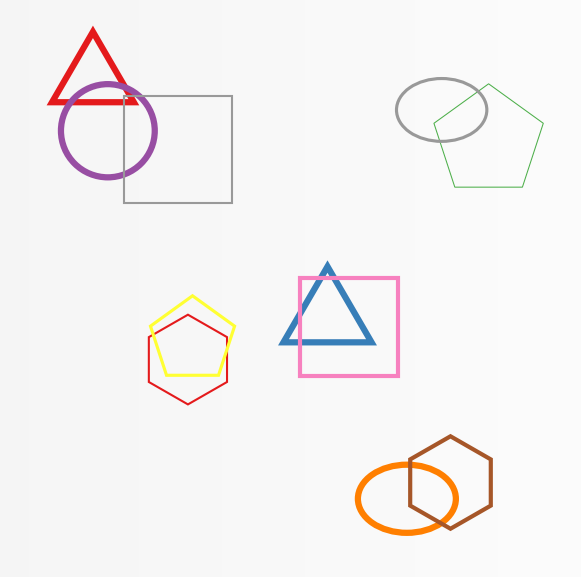[{"shape": "triangle", "thickness": 3, "radius": 0.41, "center": [0.16, 0.863]}, {"shape": "hexagon", "thickness": 1, "radius": 0.39, "center": [0.323, 0.377]}, {"shape": "triangle", "thickness": 3, "radius": 0.44, "center": [0.563, 0.45]}, {"shape": "pentagon", "thickness": 0.5, "radius": 0.49, "center": [0.841, 0.755]}, {"shape": "circle", "thickness": 3, "radius": 0.4, "center": [0.186, 0.773]}, {"shape": "oval", "thickness": 3, "radius": 0.42, "center": [0.7, 0.135]}, {"shape": "pentagon", "thickness": 1.5, "radius": 0.38, "center": [0.331, 0.411]}, {"shape": "hexagon", "thickness": 2, "radius": 0.4, "center": [0.775, 0.164]}, {"shape": "square", "thickness": 2, "radius": 0.42, "center": [0.6, 0.433]}, {"shape": "square", "thickness": 1, "radius": 0.46, "center": [0.306, 0.741]}, {"shape": "oval", "thickness": 1.5, "radius": 0.39, "center": [0.76, 0.809]}]